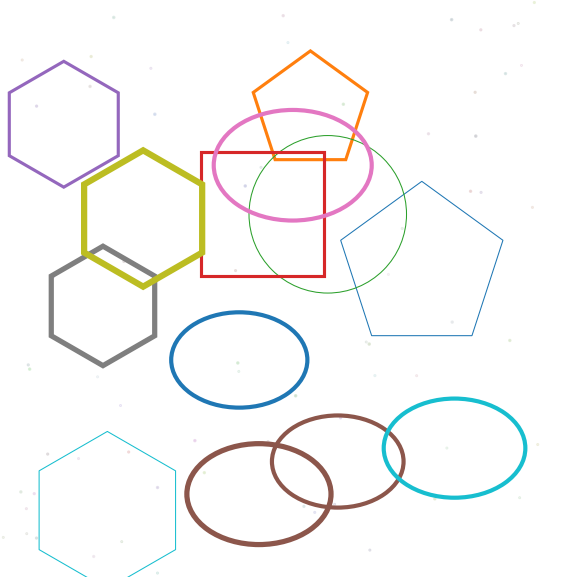[{"shape": "oval", "thickness": 2, "radius": 0.59, "center": [0.414, 0.376]}, {"shape": "pentagon", "thickness": 0.5, "radius": 0.74, "center": [0.73, 0.537]}, {"shape": "pentagon", "thickness": 1.5, "radius": 0.52, "center": [0.538, 0.807]}, {"shape": "circle", "thickness": 0.5, "radius": 0.68, "center": [0.568, 0.628]}, {"shape": "square", "thickness": 1.5, "radius": 0.53, "center": [0.455, 0.629]}, {"shape": "hexagon", "thickness": 1.5, "radius": 0.54, "center": [0.11, 0.784]}, {"shape": "oval", "thickness": 2, "radius": 0.57, "center": [0.585, 0.2]}, {"shape": "oval", "thickness": 2.5, "radius": 0.62, "center": [0.448, 0.144]}, {"shape": "oval", "thickness": 2, "radius": 0.68, "center": [0.507, 0.713]}, {"shape": "hexagon", "thickness": 2.5, "radius": 0.52, "center": [0.178, 0.469]}, {"shape": "hexagon", "thickness": 3, "radius": 0.59, "center": [0.248, 0.621]}, {"shape": "oval", "thickness": 2, "radius": 0.61, "center": [0.787, 0.223]}, {"shape": "hexagon", "thickness": 0.5, "radius": 0.68, "center": [0.186, 0.116]}]